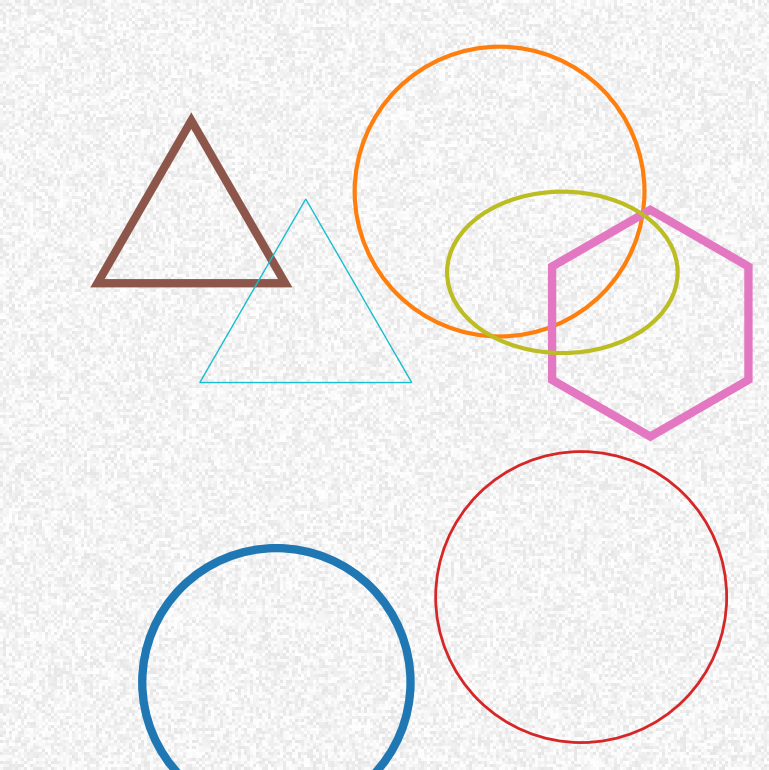[{"shape": "circle", "thickness": 3, "radius": 0.87, "center": [0.359, 0.114]}, {"shape": "circle", "thickness": 1.5, "radius": 0.94, "center": [0.649, 0.751]}, {"shape": "circle", "thickness": 1, "radius": 0.94, "center": [0.755, 0.225]}, {"shape": "triangle", "thickness": 3, "radius": 0.7, "center": [0.248, 0.703]}, {"shape": "hexagon", "thickness": 3, "radius": 0.74, "center": [0.844, 0.58]}, {"shape": "oval", "thickness": 1.5, "radius": 0.75, "center": [0.73, 0.646]}, {"shape": "triangle", "thickness": 0.5, "radius": 0.79, "center": [0.397, 0.583]}]